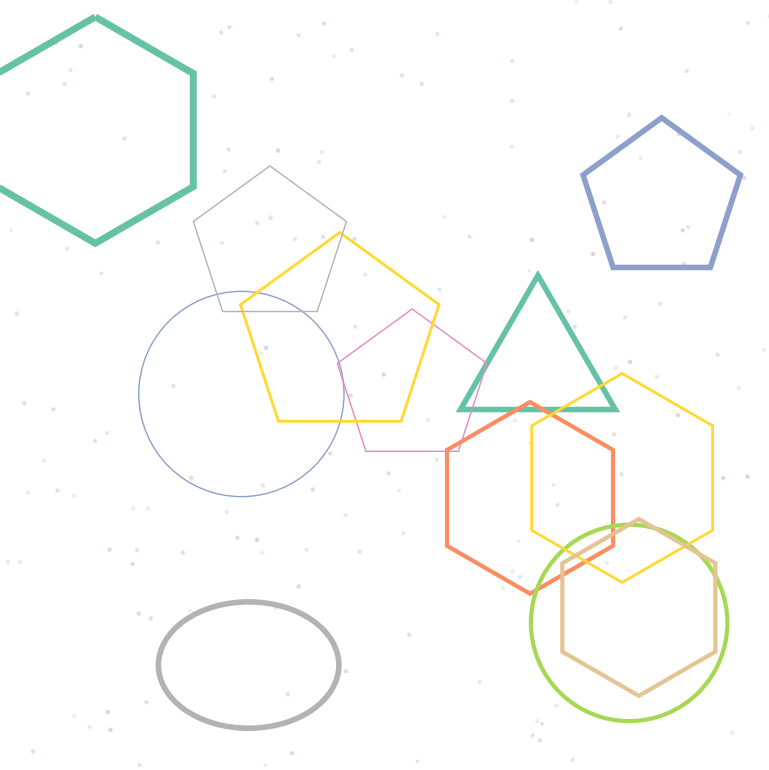[{"shape": "hexagon", "thickness": 2.5, "radius": 0.73, "center": [0.124, 0.831]}, {"shape": "triangle", "thickness": 2, "radius": 0.58, "center": [0.699, 0.526]}, {"shape": "hexagon", "thickness": 1.5, "radius": 0.62, "center": [0.688, 0.353]}, {"shape": "pentagon", "thickness": 2, "radius": 0.54, "center": [0.859, 0.74]}, {"shape": "circle", "thickness": 0.5, "radius": 0.67, "center": [0.313, 0.488]}, {"shape": "pentagon", "thickness": 0.5, "radius": 0.51, "center": [0.535, 0.497]}, {"shape": "circle", "thickness": 1.5, "radius": 0.64, "center": [0.817, 0.191]}, {"shape": "pentagon", "thickness": 1, "radius": 0.68, "center": [0.441, 0.563]}, {"shape": "hexagon", "thickness": 1, "radius": 0.68, "center": [0.808, 0.379]}, {"shape": "hexagon", "thickness": 1.5, "radius": 0.57, "center": [0.83, 0.211]}, {"shape": "pentagon", "thickness": 0.5, "radius": 0.52, "center": [0.351, 0.68]}, {"shape": "oval", "thickness": 2, "radius": 0.59, "center": [0.323, 0.136]}]